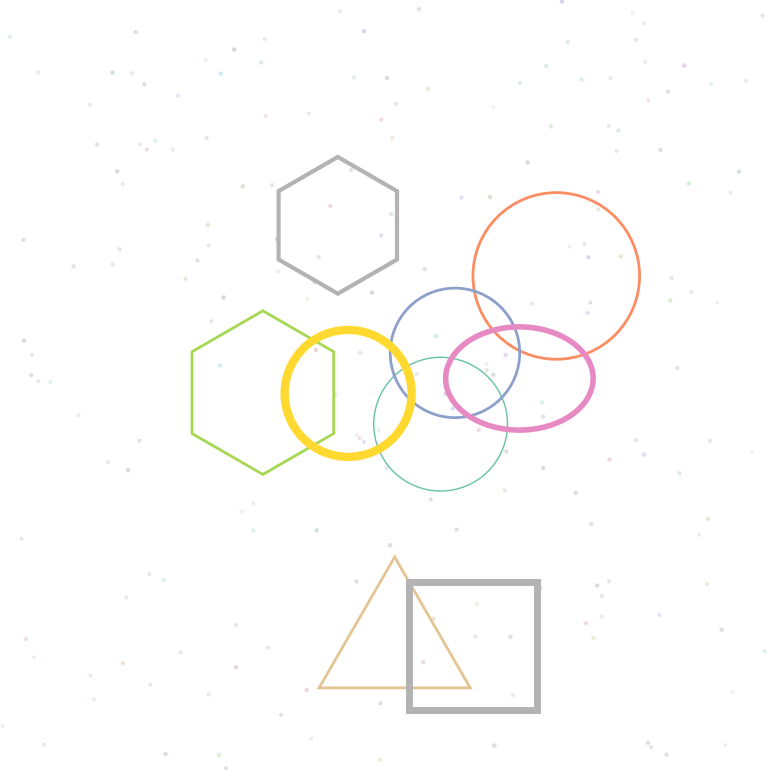[{"shape": "circle", "thickness": 0.5, "radius": 0.43, "center": [0.572, 0.449]}, {"shape": "circle", "thickness": 1, "radius": 0.54, "center": [0.722, 0.642]}, {"shape": "circle", "thickness": 1, "radius": 0.42, "center": [0.591, 0.542]}, {"shape": "oval", "thickness": 2, "radius": 0.48, "center": [0.675, 0.508]}, {"shape": "hexagon", "thickness": 1, "radius": 0.53, "center": [0.341, 0.49]}, {"shape": "circle", "thickness": 3, "radius": 0.41, "center": [0.452, 0.489]}, {"shape": "triangle", "thickness": 1, "radius": 0.57, "center": [0.513, 0.163]}, {"shape": "hexagon", "thickness": 1.5, "radius": 0.44, "center": [0.439, 0.707]}, {"shape": "square", "thickness": 2.5, "radius": 0.42, "center": [0.615, 0.161]}]